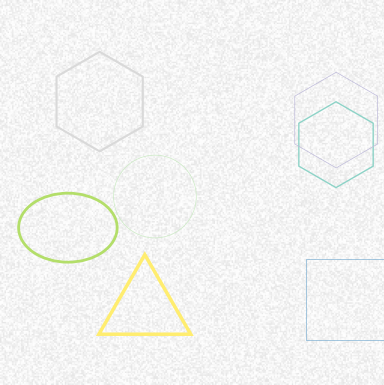[{"shape": "hexagon", "thickness": 1, "radius": 0.56, "center": [0.873, 0.624]}, {"shape": "hexagon", "thickness": 0.5, "radius": 0.62, "center": [0.873, 0.688]}, {"shape": "square", "thickness": 0.5, "radius": 0.53, "center": [0.899, 0.223]}, {"shape": "oval", "thickness": 2, "radius": 0.64, "center": [0.176, 0.409]}, {"shape": "hexagon", "thickness": 1.5, "radius": 0.65, "center": [0.259, 0.736]}, {"shape": "circle", "thickness": 0.5, "radius": 0.54, "center": [0.402, 0.49]}, {"shape": "triangle", "thickness": 2.5, "radius": 0.69, "center": [0.376, 0.201]}]